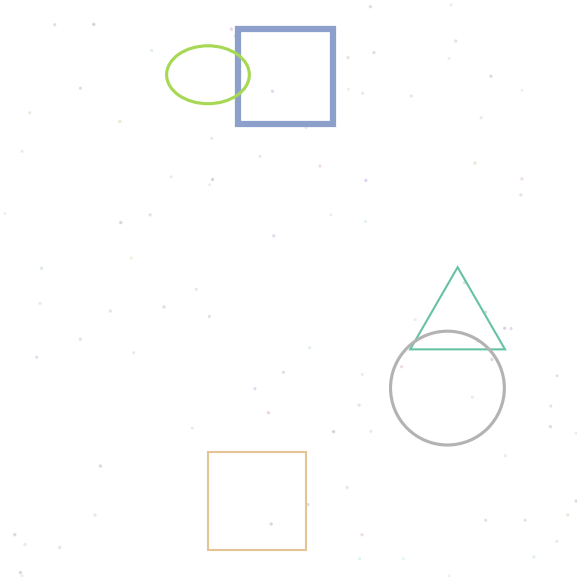[{"shape": "triangle", "thickness": 1, "radius": 0.47, "center": [0.792, 0.442]}, {"shape": "square", "thickness": 3, "radius": 0.41, "center": [0.494, 0.867]}, {"shape": "oval", "thickness": 1.5, "radius": 0.36, "center": [0.36, 0.87]}, {"shape": "square", "thickness": 1, "radius": 0.42, "center": [0.445, 0.132]}, {"shape": "circle", "thickness": 1.5, "radius": 0.49, "center": [0.775, 0.327]}]